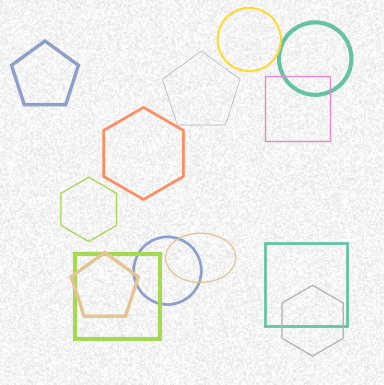[{"shape": "square", "thickness": 2, "radius": 0.54, "center": [0.795, 0.262]}, {"shape": "circle", "thickness": 3, "radius": 0.47, "center": [0.819, 0.848]}, {"shape": "hexagon", "thickness": 2, "radius": 0.6, "center": [0.373, 0.601]}, {"shape": "circle", "thickness": 2, "radius": 0.44, "center": [0.435, 0.297]}, {"shape": "pentagon", "thickness": 2.5, "radius": 0.46, "center": [0.117, 0.802]}, {"shape": "square", "thickness": 1, "radius": 0.42, "center": [0.773, 0.718]}, {"shape": "square", "thickness": 3, "radius": 0.55, "center": [0.305, 0.23]}, {"shape": "hexagon", "thickness": 1, "radius": 0.42, "center": [0.23, 0.456]}, {"shape": "circle", "thickness": 1.5, "radius": 0.41, "center": [0.647, 0.897]}, {"shape": "oval", "thickness": 1, "radius": 0.46, "center": [0.521, 0.33]}, {"shape": "pentagon", "thickness": 2.5, "radius": 0.46, "center": [0.272, 0.253]}, {"shape": "hexagon", "thickness": 1, "radius": 0.46, "center": [0.812, 0.167]}, {"shape": "pentagon", "thickness": 0.5, "radius": 0.53, "center": [0.523, 0.761]}]